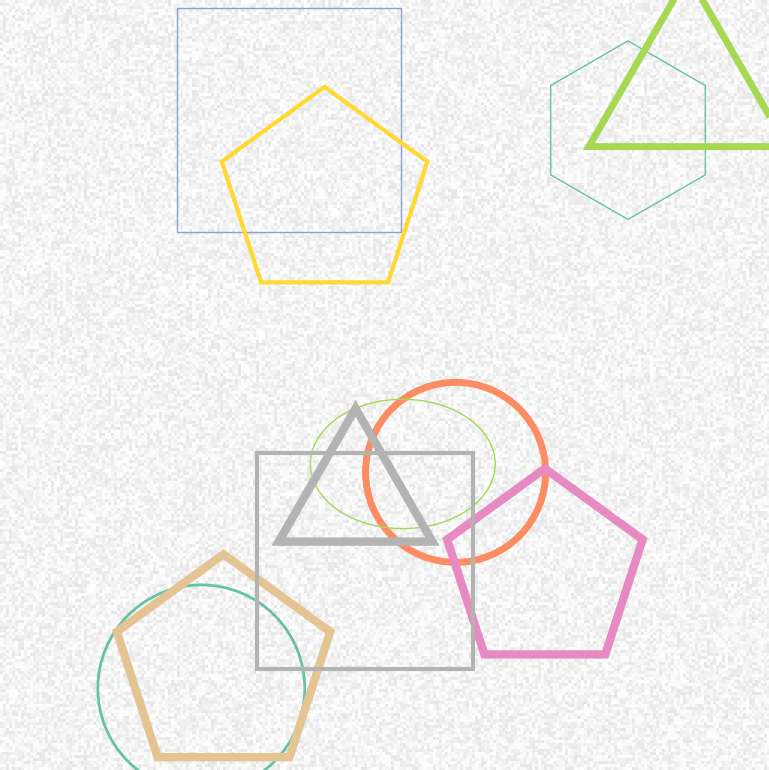[{"shape": "circle", "thickness": 1, "radius": 0.67, "center": [0.261, 0.106]}, {"shape": "hexagon", "thickness": 0.5, "radius": 0.58, "center": [0.816, 0.831]}, {"shape": "circle", "thickness": 2.5, "radius": 0.58, "center": [0.592, 0.387]}, {"shape": "square", "thickness": 0.5, "radius": 0.73, "center": [0.375, 0.844]}, {"shape": "pentagon", "thickness": 3, "radius": 0.67, "center": [0.708, 0.258]}, {"shape": "oval", "thickness": 0.5, "radius": 0.6, "center": [0.523, 0.397]}, {"shape": "triangle", "thickness": 2.5, "radius": 0.74, "center": [0.894, 0.884]}, {"shape": "pentagon", "thickness": 1.5, "radius": 0.7, "center": [0.421, 0.747]}, {"shape": "pentagon", "thickness": 3, "radius": 0.73, "center": [0.29, 0.135]}, {"shape": "triangle", "thickness": 3, "radius": 0.58, "center": [0.462, 0.354]}, {"shape": "square", "thickness": 1.5, "radius": 0.7, "center": [0.475, 0.272]}]